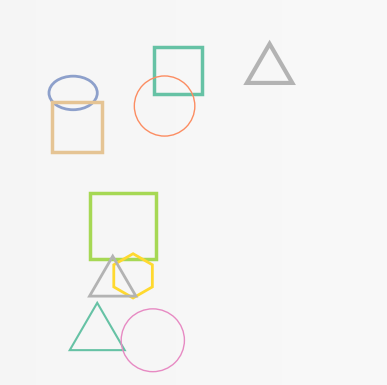[{"shape": "square", "thickness": 2.5, "radius": 0.31, "center": [0.459, 0.816]}, {"shape": "triangle", "thickness": 1.5, "radius": 0.41, "center": [0.251, 0.131]}, {"shape": "circle", "thickness": 1, "radius": 0.39, "center": [0.425, 0.725]}, {"shape": "oval", "thickness": 2, "radius": 0.31, "center": [0.189, 0.759]}, {"shape": "circle", "thickness": 1, "radius": 0.41, "center": [0.394, 0.116]}, {"shape": "square", "thickness": 2.5, "radius": 0.43, "center": [0.317, 0.414]}, {"shape": "hexagon", "thickness": 2, "radius": 0.29, "center": [0.343, 0.284]}, {"shape": "square", "thickness": 2.5, "radius": 0.32, "center": [0.199, 0.67]}, {"shape": "triangle", "thickness": 3, "radius": 0.34, "center": [0.696, 0.818]}, {"shape": "triangle", "thickness": 2, "radius": 0.35, "center": [0.291, 0.265]}]